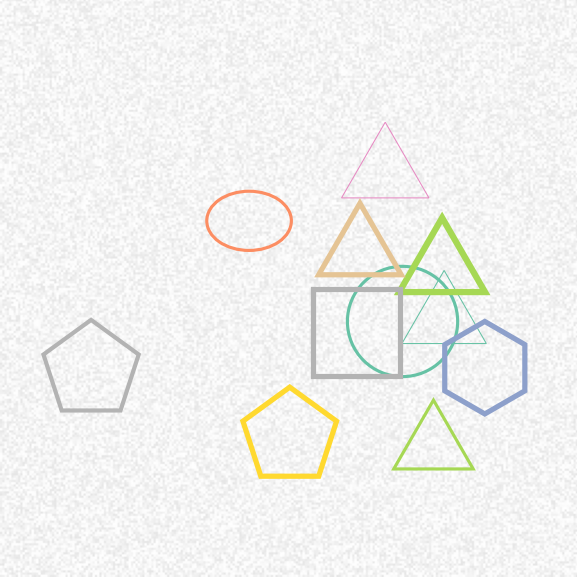[{"shape": "triangle", "thickness": 0.5, "radius": 0.42, "center": [0.769, 0.446]}, {"shape": "circle", "thickness": 1.5, "radius": 0.48, "center": [0.697, 0.442]}, {"shape": "oval", "thickness": 1.5, "radius": 0.37, "center": [0.431, 0.617]}, {"shape": "hexagon", "thickness": 2.5, "radius": 0.4, "center": [0.839, 0.362]}, {"shape": "triangle", "thickness": 0.5, "radius": 0.44, "center": [0.667, 0.7]}, {"shape": "triangle", "thickness": 1.5, "radius": 0.4, "center": [0.751, 0.227]}, {"shape": "triangle", "thickness": 3, "radius": 0.43, "center": [0.766, 0.536]}, {"shape": "pentagon", "thickness": 2.5, "radius": 0.43, "center": [0.502, 0.243]}, {"shape": "triangle", "thickness": 2.5, "radius": 0.41, "center": [0.623, 0.565]}, {"shape": "square", "thickness": 2.5, "radius": 0.38, "center": [0.618, 0.423]}, {"shape": "pentagon", "thickness": 2, "radius": 0.43, "center": [0.158, 0.358]}]